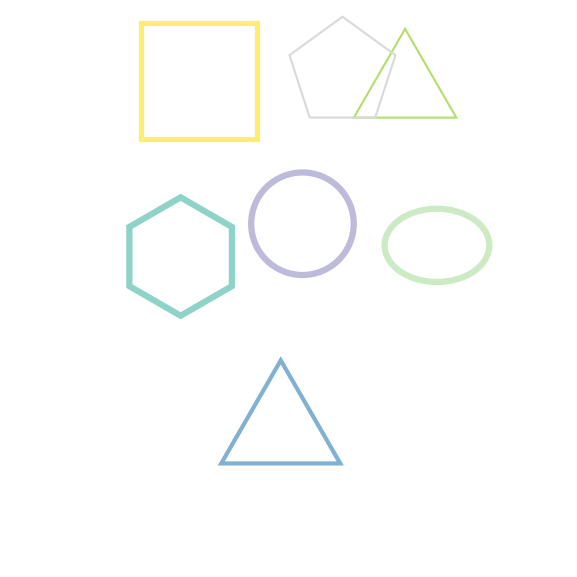[{"shape": "hexagon", "thickness": 3, "radius": 0.51, "center": [0.313, 0.555]}, {"shape": "circle", "thickness": 3, "radius": 0.44, "center": [0.524, 0.612]}, {"shape": "triangle", "thickness": 2, "radius": 0.59, "center": [0.486, 0.256]}, {"shape": "triangle", "thickness": 1, "radius": 0.51, "center": [0.701, 0.847]}, {"shape": "pentagon", "thickness": 1, "radius": 0.48, "center": [0.593, 0.874]}, {"shape": "oval", "thickness": 3, "radius": 0.45, "center": [0.757, 0.574]}, {"shape": "square", "thickness": 2.5, "radius": 0.5, "center": [0.344, 0.859]}]